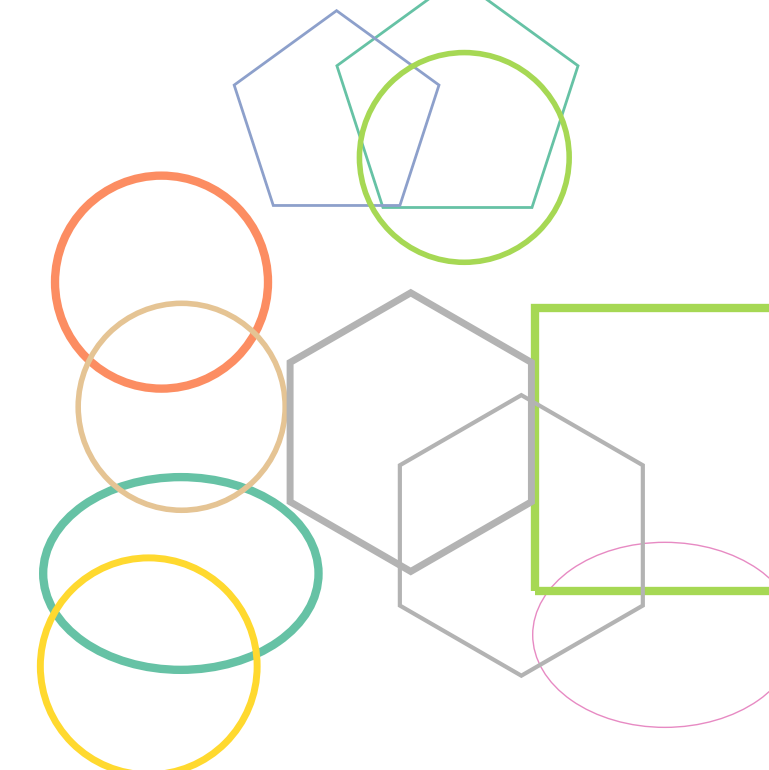[{"shape": "pentagon", "thickness": 1, "radius": 0.82, "center": [0.594, 0.864]}, {"shape": "oval", "thickness": 3, "radius": 0.89, "center": [0.235, 0.255]}, {"shape": "circle", "thickness": 3, "radius": 0.69, "center": [0.21, 0.634]}, {"shape": "pentagon", "thickness": 1, "radius": 0.7, "center": [0.437, 0.846]}, {"shape": "oval", "thickness": 0.5, "radius": 0.86, "center": [0.863, 0.176]}, {"shape": "square", "thickness": 3, "radius": 0.92, "center": [0.879, 0.416]}, {"shape": "circle", "thickness": 2, "radius": 0.68, "center": [0.603, 0.796]}, {"shape": "circle", "thickness": 2.5, "radius": 0.7, "center": [0.193, 0.135]}, {"shape": "circle", "thickness": 2, "radius": 0.67, "center": [0.236, 0.472]}, {"shape": "hexagon", "thickness": 2.5, "radius": 0.9, "center": [0.533, 0.439]}, {"shape": "hexagon", "thickness": 1.5, "radius": 0.91, "center": [0.677, 0.305]}]